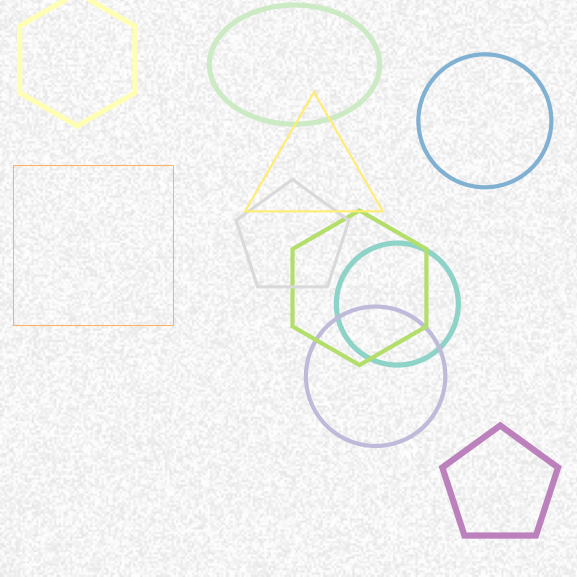[{"shape": "circle", "thickness": 2.5, "radius": 0.53, "center": [0.688, 0.473]}, {"shape": "hexagon", "thickness": 2.5, "radius": 0.58, "center": [0.134, 0.896]}, {"shape": "circle", "thickness": 2, "radius": 0.6, "center": [0.65, 0.348]}, {"shape": "circle", "thickness": 2, "radius": 0.58, "center": [0.84, 0.79]}, {"shape": "square", "thickness": 0.5, "radius": 0.69, "center": [0.161, 0.574]}, {"shape": "hexagon", "thickness": 2, "radius": 0.67, "center": [0.622, 0.501]}, {"shape": "pentagon", "thickness": 1.5, "radius": 0.51, "center": [0.506, 0.586]}, {"shape": "pentagon", "thickness": 3, "radius": 0.53, "center": [0.866, 0.157]}, {"shape": "oval", "thickness": 2.5, "radius": 0.74, "center": [0.51, 0.887]}, {"shape": "triangle", "thickness": 1, "radius": 0.69, "center": [0.544, 0.702]}]